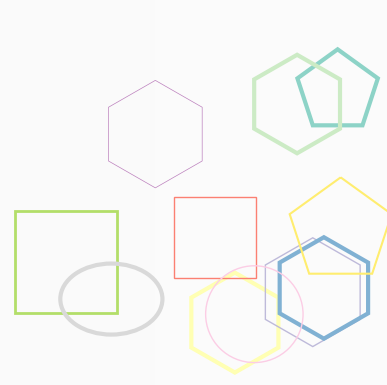[{"shape": "pentagon", "thickness": 3, "radius": 0.55, "center": [0.871, 0.763]}, {"shape": "hexagon", "thickness": 3, "radius": 0.65, "center": [0.606, 0.162]}, {"shape": "hexagon", "thickness": 1, "radius": 0.71, "center": [0.807, 0.241]}, {"shape": "square", "thickness": 1, "radius": 0.53, "center": [0.555, 0.383]}, {"shape": "hexagon", "thickness": 3, "radius": 0.66, "center": [0.836, 0.252]}, {"shape": "square", "thickness": 2, "radius": 0.66, "center": [0.171, 0.32]}, {"shape": "circle", "thickness": 1, "radius": 0.63, "center": [0.656, 0.184]}, {"shape": "oval", "thickness": 3, "radius": 0.66, "center": [0.287, 0.223]}, {"shape": "hexagon", "thickness": 0.5, "radius": 0.7, "center": [0.401, 0.652]}, {"shape": "hexagon", "thickness": 3, "radius": 0.64, "center": [0.767, 0.73]}, {"shape": "pentagon", "thickness": 1.5, "radius": 0.69, "center": [0.879, 0.401]}]